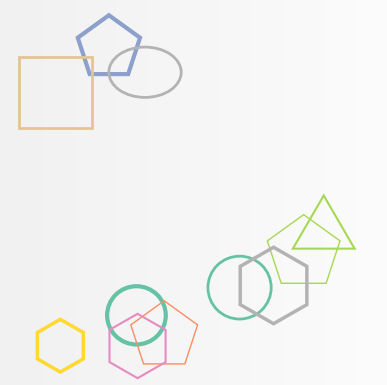[{"shape": "circle", "thickness": 3, "radius": 0.38, "center": [0.352, 0.181]}, {"shape": "circle", "thickness": 2, "radius": 0.41, "center": [0.618, 0.253]}, {"shape": "pentagon", "thickness": 1, "radius": 0.45, "center": [0.424, 0.128]}, {"shape": "pentagon", "thickness": 3, "radius": 0.42, "center": [0.281, 0.876]}, {"shape": "hexagon", "thickness": 1.5, "radius": 0.42, "center": [0.355, 0.101]}, {"shape": "pentagon", "thickness": 1, "radius": 0.49, "center": [0.784, 0.344]}, {"shape": "triangle", "thickness": 1.5, "radius": 0.46, "center": [0.835, 0.4]}, {"shape": "hexagon", "thickness": 2.5, "radius": 0.34, "center": [0.156, 0.102]}, {"shape": "square", "thickness": 2, "radius": 0.47, "center": [0.143, 0.76]}, {"shape": "oval", "thickness": 2, "radius": 0.47, "center": [0.374, 0.812]}, {"shape": "hexagon", "thickness": 2.5, "radius": 0.5, "center": [0.706, 0.258]}]